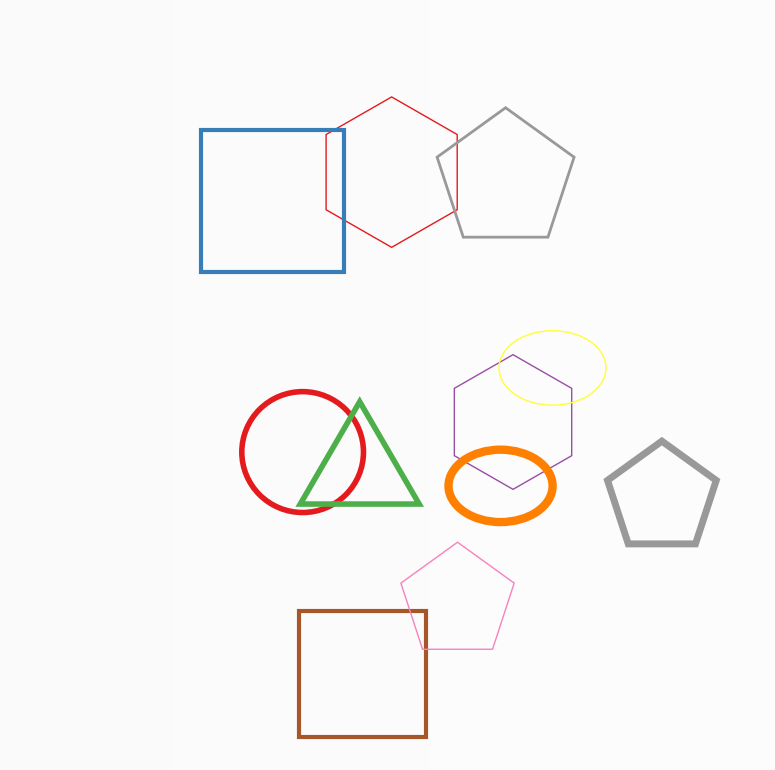[{"shape": "circle", "thickness": 2, "radius": 0.39, "center": [0.391, 0.413]}, {"shape": "hexagon", "thickness": 0.5, "radius": 0.49, "center": [0.505, 0.776]}, {"shape": "square", "thickness": 1.5, "radius": 0.46, "center": [0.352, 0.739]}, {"shape": "triangle", "thickness": 2, "radius": 0.44, "center": [0.464, 0.39]}, {"shape": "hexagon", "thickness": 0.5, "radius": 0.44, "center": [0.662, 0.452]}, {"shape": "oval", "thickness": 3, "radius": 0.34, "center": [0.646, 0.369]}, {"shape": "oval", "thickness": 0.5, "radius": 0.35, "center": [0.713, 0.522]}, {"shape": "square", "thickness": 1.5, "radius": 0.41, "center": [0.468, 0.125]}, {"shape": "pentagon", "thickness": 0.5, "radius": 0.38, "center": [0.59, 0.219]}, {"shape": "pentagon", "thickness": 2.5, "radius": 0.37, "center": [0.854, 0.353]}, {"shape": "pentagon", "thickness": 1, "radius": 0.46, "center": [0.652, 0.767]}]